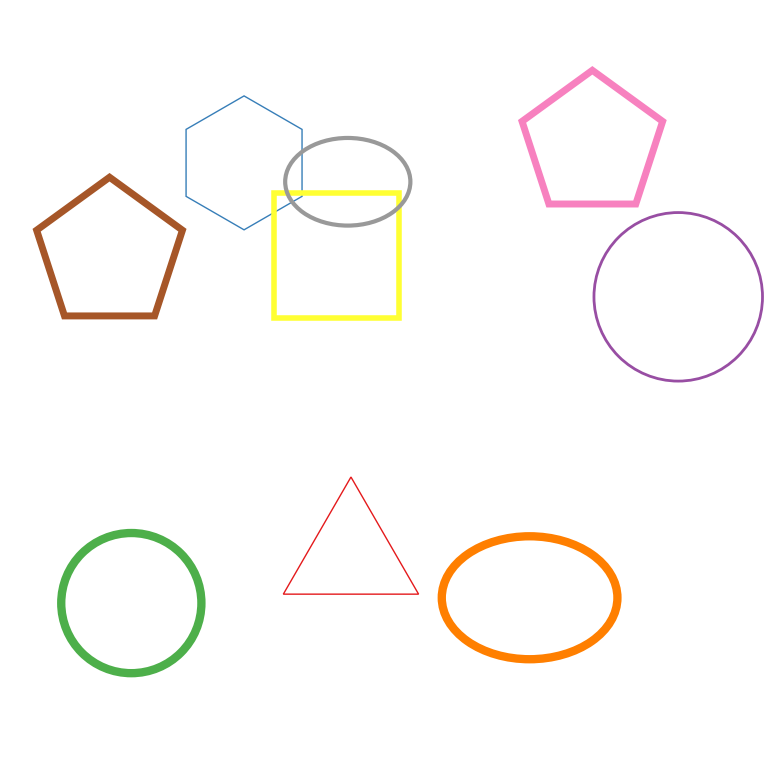[{"shape": "triangle", "thickness": 0.5, "radius": 0.51, "center": [0.456, 0.279]}, {"shape": "hexagon", "thickness": 0.5, "radius": 0.43, "center": [0.317, 0.788]}, {"shape": "circle", "thickness": 3, "radius": 0.46, "center": [0.171, 0.217]}, {"shape": "circle", "thickness": 1, "radius": 0.55, "center": [0.881, 0.615]}, {"shape": "oval", "thickness": 3, "radius": 0.57, "center": [0.688, 0.224]}, {"shape": "square", "thickness": 2, "radius": 0.41, "center": [0.437, 0.668]}, {"shape": "pentagon", "thickness": 2.5, "radius": 0.5, "center": [0.142, 0.67]}, {"shape": "pentagon", "thickness": 2.5, "radius": 0.48, "center": [0.769, 0.813]}, {"shape": "oval", "thickness": 1.5, "radius": 0.41, "center": [0.452, 0.764]}]